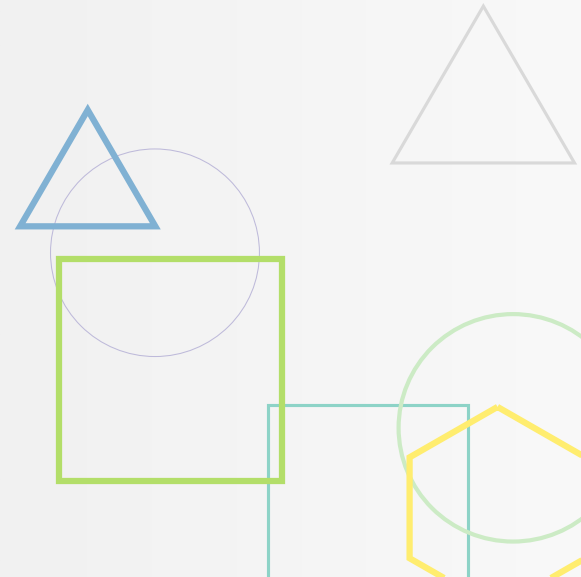[{"shape": "square", "thickness": 1.5, "radius": 0.86, "center": [0.633, 0.126]}, {"shape": "circle", "thickness": 0.5, "radius": 0.9, "center": [0.267, 0.561]}, {"shape": "triangle", "thickness": 3, "radius": 0.67, "center": [0.151, 0.674]}, {"shape": "square", "thickness": 3, "radius": 0.96, "center": [0.294, 0.358]}, {"shape": "triangle", "thickness": 1.5, "radius": 0.91, "center": [0.832, 0.807]}, {"shape": "circle", "thickness": 2, "radius": 0.98, "center": [0.883, 0.258]}, {"shape": "hexagon", "thickness": 3, "radius": 0.87, "center": [0.856, 0.12]}]